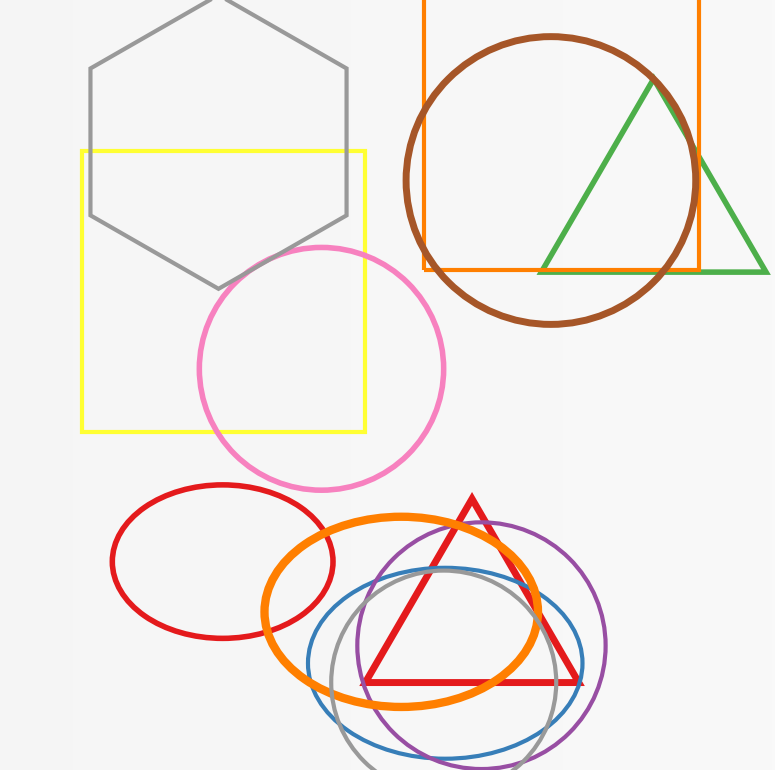[{"shape": "triangle", "thickness": 2.5, "radius": 0.8, "center": [0.609, 0.193]}, {"shape": "oval", "thickness": 2, "radius": 0.71, "center": [0.287, 0.271]}, {"shape": "oval", "thickness": 1.5, "radius": 0.89, "center": [0.574, 0.139]}, {"shape": "triangle", "thickness": 2, "radius": 0.84, "center": [0.843, 0.73]}, {"shape": "circle", "thickness": 1.5, "radius": 0.8, "center": [0.621, 0.161]}, {"shape": "square", "thickness": 1.5, "radius": 0.89, "center": [0.724, 0.826]}, {"shape": "oval", "thickness": 3, "radius": 0.88, "center": [0.518, 0.205]}, {"shape": "square", "thickness": 1.5, "radius": 0.91, "center": [0.288, 0.621]}, {"shape": "circle", "thickness": 2.5, "radius": 0.93, "center": [0.711, 0.766]}, {"shape": "circle", "thickness": 2, "radius": 0.79, "center": [0.415, 0.521]}, {"shape": "circle", "thickness": 1.5, "radius": 0.73, "center": [0.573, 0.114]}, {"shape": "hexagon", "thickness": 1.5, "radius": 0.95, "center": [0.282, 0.816]}]